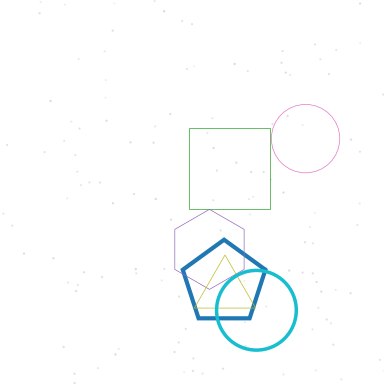[{"shape": "pentagon", "thickness": 3, "radius": 0.56, "center": [0.582, 0.264]}, {"shape": "square", "thickness": 0.5, "radius": 0.53, "center": [0.595, 0.563]}, {"shape": "hexagon", "thickness": 0.5, "radius": 0.52, "center": [0.544, 0.352]}, {"shape": "circle", "thickness": 0.5, "radius": 0.44, "center": [0.794, 0.64]}, {"shape": "triangle", "thickness": 0.5, "radius": 0.46, "center": [0.584, 0.246]}, {"shape": "circle", "thickness": 2.5, "radius": 0.52, "center": [0.666, 0.194]}]